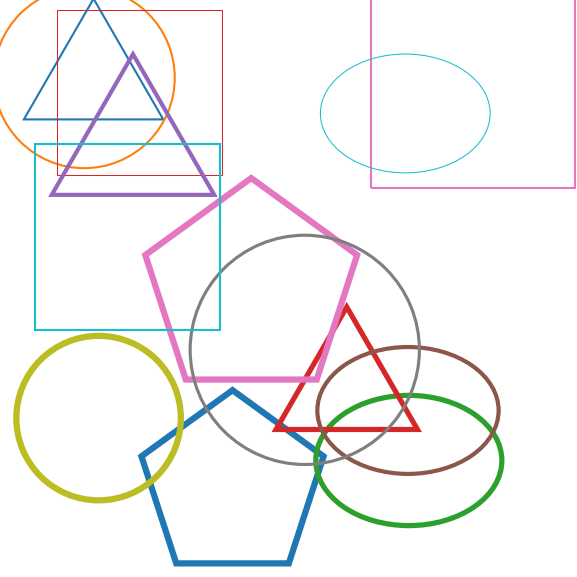[{"shape": "triangle", "thickness": 1, "radius": 0.7, "center": [0.162, 0.862]}, {"shape": "pentagon", "thickness": 3, "radius": 0.83, "center": [0.403, 0.158]}, {"shape": "circle", "thickness": 1, "radius": 0.78, "center": [0.146, 0.865]}, {"shape": "oval", "thickness": 2.5, "radius": 0.81, "center": [0.708, 0.202]}, {"shape": "triangle", "thickness": 2.5, "radius": 0.71, "center": [0.6, 0.326]}, {"shape": "square", "thickness": 0.5, "radius": 0.72, "center": [0.241, 0.839]}, {"shape": "triangle", "thickness": 2, "radius": 0.81, "center": [0.23, 0.743]}, {"shape": "oval", "thickness": 2, "radius": 0.78, "center": [0.706, 0.288]}, {"shape": "square", "thickness": 1, "radius": 0.88, "center": [0.819, 0.85]}, {"shape": "pentagon", "thickness": 3, "radius": 0.96, "center": [0.435, 0.498]}, {"shape": "circle", "thickness": 1.5, "radius": 0.99, "center": [0.528, 0.393]}, {"shape": "circle", "thickness": 3, "radius": 0.71, "center": [0.171, 0.275]}, {"shape": "oval", "thickness": 0.5, "radius": 0.73, "center": [0.702, 0.803]}, {"shape": "square", "thickness": 1, "radius": 0.8, "center": [0.221, 0.589]}]